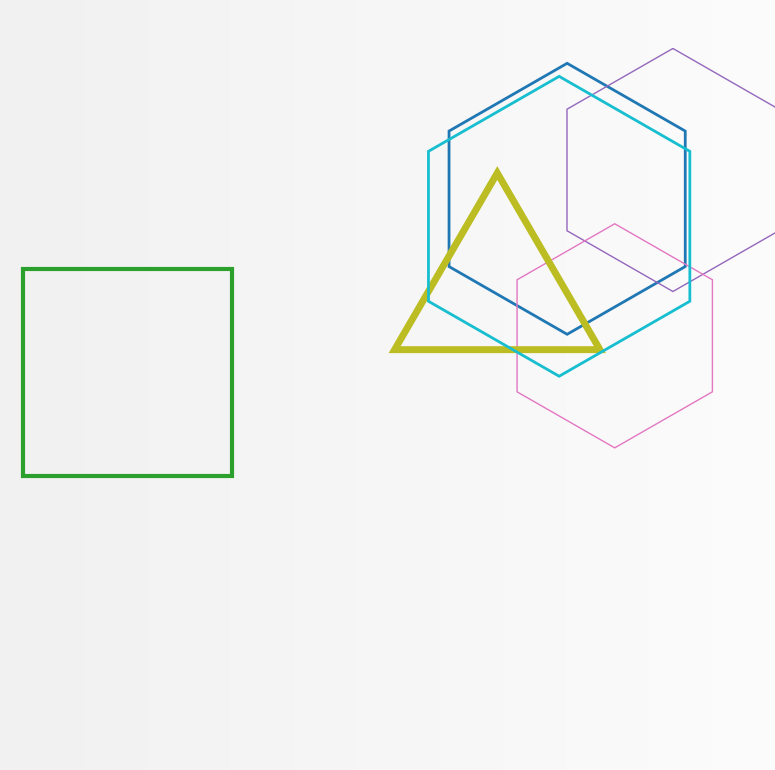[{"shape": "hexagon", "thickness": 1, "radius": 0.88, "center": [0.732, 0.742]}, {"shape": "square", "thickness": 1.5, "radius": 0.67, "center": [0.164, 0.517]}, {"shape": "hexagon", "thickness": 0.5, "radius": 0.79, "center": [0.868, 0.779]}, {"shape": "hexagon", "thickness": 0.5, "radius": 0.73, "center": [0.793, 0.564]}, {"shape": "triangle", "thickness": 2.5, "radius": 0.76, "center": [0.642, 0.622]}, {"shape": "hexagon", "thickness": 1, "radius": 0.97, "center": [0.721, 0.706]}]